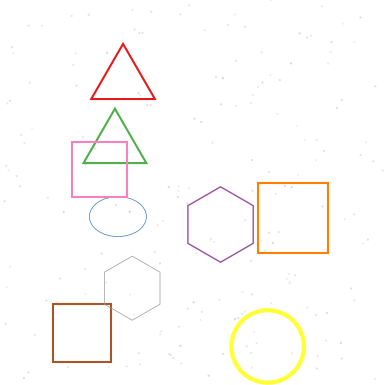[{"shape": "triangle", "thickness": 1.5, "radius": 0.48, "center": [0.32, 0.791]}, {"shape": "oval", "thickness": 0.5, "radius": 0.37, "center": [0.306, 0.437]}, {"shape": "triangle", "thickness": 1.5, "radius": 0.47, "center": [0.299, 0.624]}, {"shape": "hexagon", "thickness": 1, "radius": 0.49, "center": [0.573, 0.417]}, {"shape": "square", "thickness": 1.5, "radius": 0.46, "center": [0.762, 0.433]}, {"shape": "circle", "thickness": 3, "radius": 0.47, "center": [0.695, 0.1]}, {"shape": "square", "thickness": 1.5, "radius": 0.38, "center": [0.214, 0.135]}, {"shape": "square", "thickness": 1.5, "radius": 0.35, "center": [0.258, 0.56]}, {"shape": "hexagon", "thickness": 0.5, "radius": 0.42, "center": [0.343, 0.251]}]